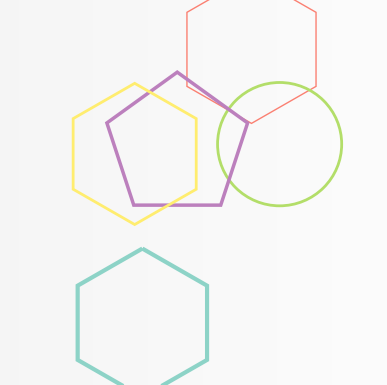[{"shape": "hexagon", "thickness": 3, "radius": 0.96, "center": [0.367, 0.162]}, {"shape": "hexagon", "thickness": 1, "radius": 0.96, "center": [0.649, 0.872]}, {"shape": "circle", "thickness": 2, "radius": 0.8, "center": [0.722, 0.626]}, {"shape": "pentagon", "thickness": 2.5, "radius": 0.95, "center": [0.457, 0.622]}, {"shape": "hexagon", "thickness": 2, "radius": 0.92, "center": [0.348, 0.6]}]